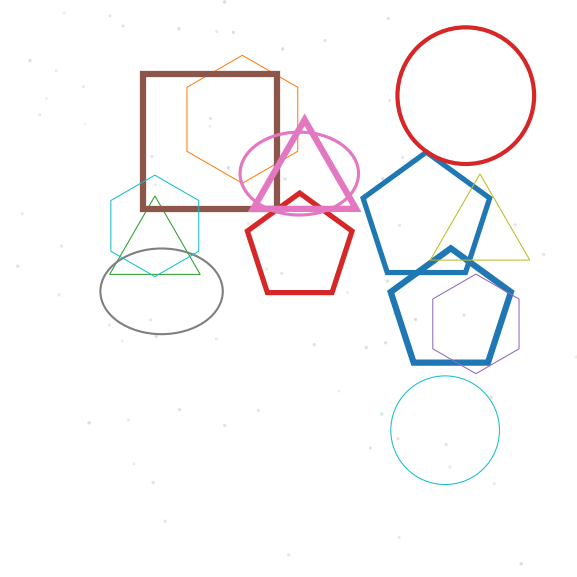[{"shape": "pentagon", "thickness": 2.5, "radius": 0.58, "center": [0.738, 0.62]}, {"shape": "pentagon", "thickness": 3, "radius": 0.55, "center": [0.781, 0.46]}, {"shape": "hexagon", "thickness": 0.5, "radius": 0.55, "center": [0.42, 0.793]}, {"shape": "triangle", "thickness": 0.5, "radius": 0.45, "center": [0.268, 0.569]}, {"shape": "pentagon", "thickness": 2.5, "radius": 0.48, "center": [0.519, 0.57]}, {"shape": "circle", "thickness": 2, "radius": 0.59, "center": [0.807, 0.833]}, {"shape": "hexagon", "thickness": 0.5, "radius": 0.43, "center": [0.824, 0.438]}, {"shape": "square", "thickness": 3, "radius": 0.58, "center": [0.364, 0.754]}, {"shape": "triangle", "thickness": 3, "radius": 0.51, "center": [0.527, 0.689]}, {"shape": "oval", "thickness": 1.5, "radius": 0.51, "center": [0.518, 0.699]}, {"shape": "oval", "thickness": 1, "radius": 0.53, "center": [0.28, 0.495]}, {"shape": "triangle", "thickness": 0.5, "radius": 0.5, "center": [0.831, 0.599]}, {"shape": "hexagon", "thickness": 0.5, "radius": 0.44, "center": [0.268, 0.608]}, {"shape": "circle", "thickness": 0.5, "radius": 0.47, "center": [0.771, 0.254]}]